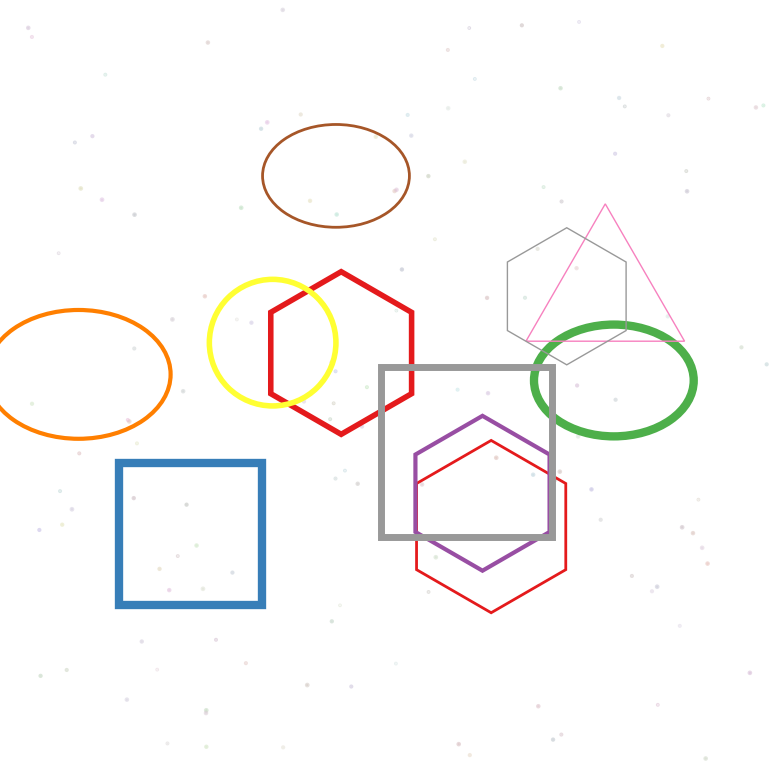[{"shape": "hexagon", "thickness": 1, "radius": 0.56, "center": [0.638, 0.316]}, {"shape": "hexagon", "thickness": 2, "radius": 0.53, "center": [0.443, 0.542]}, {"shape": "square", "thickness": 3, "radius": 0.46, "center": [0.247, 0.306]}, {"shape": "oval", "thickness": 3, "radius": 0.52, "center": [0.797, 0.506]}, {"shape": "hexagon", "thickness": 1.5, "radius": 0.5, "center": [0.627, 0.359]}, {"shape": "oval", "thickness": 1.5, "radius": 0.6, "center": [0.102, 0.514]}, {"shape": "circle", "thickness": 2, "radius": 0.41, "center": [0.354, 0.555]}, {"shape": "oval", "thickness": 1, "radius": 0.48, "center": [0.436, 0.772]}, {"shape": "triangle", "thickness": 0.5, "radius": 0.59, "center": [0.786, 0.616]}, {"shape": "square", "thickness": 2.5, "radius": 0.55, "center": [0.606, 0.412]}, {"shape": "hexagon", "thickness": 0.5, "radius": 0.44, "center": [0.736, 0.615]}]